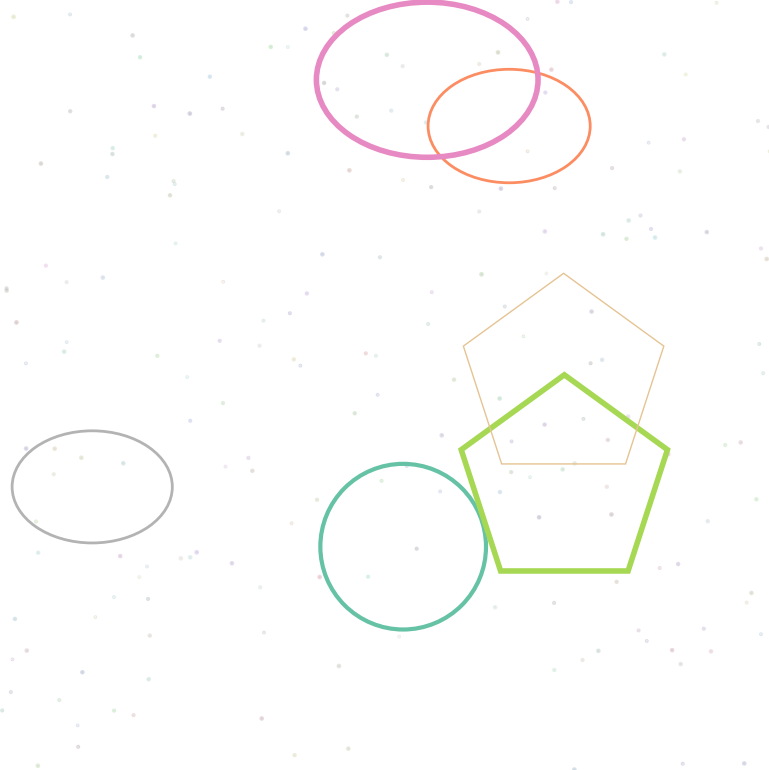[{"shape": "circle", "thickness": 1.5, "radius": 0.54, "center": [0.524, 0.29]}, {"shape": "oval", "thickness": 1, "radius": 0.53, "center": [0.661, 0.836]}, {"shape": "oval", "thickness": 2, "radius": 0.72, "center": [0.555, 0.896]}, {"shape": "pentagon", "thickness": 2, "radius": 0.7, "center": [0.733, 0.372]}, {"shape": "pentagon", "thickness": 0.5, "radius": 0.68, "center": [0.732, 0.508]}, {"shape": "oval", "thickness": 1, "radius": 0.52, "center": [0.12, 0.368]}]